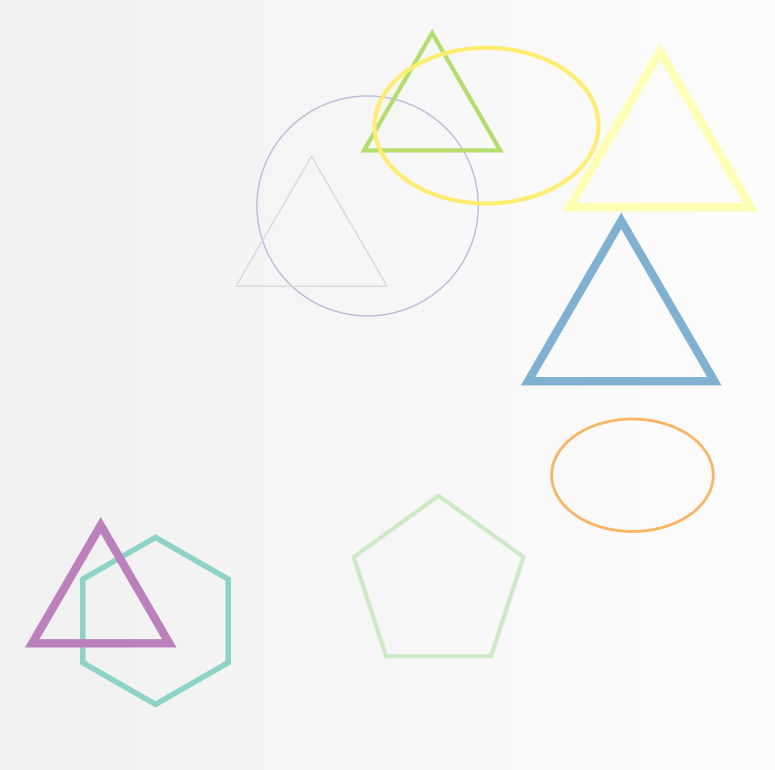[{"shape": "hexagon", "thickness": 2, "radius": 0.54, "center": [0.201, 0.194]}, {"shape": "triangle", "thickness": 3, "radius": 0.67, "center": [0.852, 0.798]}, {"shape": "circle", "thickness": 0.5, "radius": 0.71, "center": [0.474, 0.733]}, {"shape": "triangle", "thickness": 3, "radius": 0.69, "center": [0.802, 0.574]}, {"shape": "oval", "thickness": 1, "radius": 0.52, "center": [0.816, 0.383]}, {"shape": "triangle", "thickness": 1.5, "radius": 0.51, "center": [0.558, 0.855]}, {"shape": "triangle", "thickness": 0.5, "radius": 0.56, "center": [0.402, 0.685]}, {"shape": "triangle", "thickness": 3, "radius": 0.51, "center": [0.13, 0.216]}, {"shape": "pentagon", "thickness": 1.5, "radius": 0.58, "center": [0.566, 0.241]}, {"shape": "oval", "thickness": 1.5, "radius": 0.72, "center": [0.628, 0.837]}]